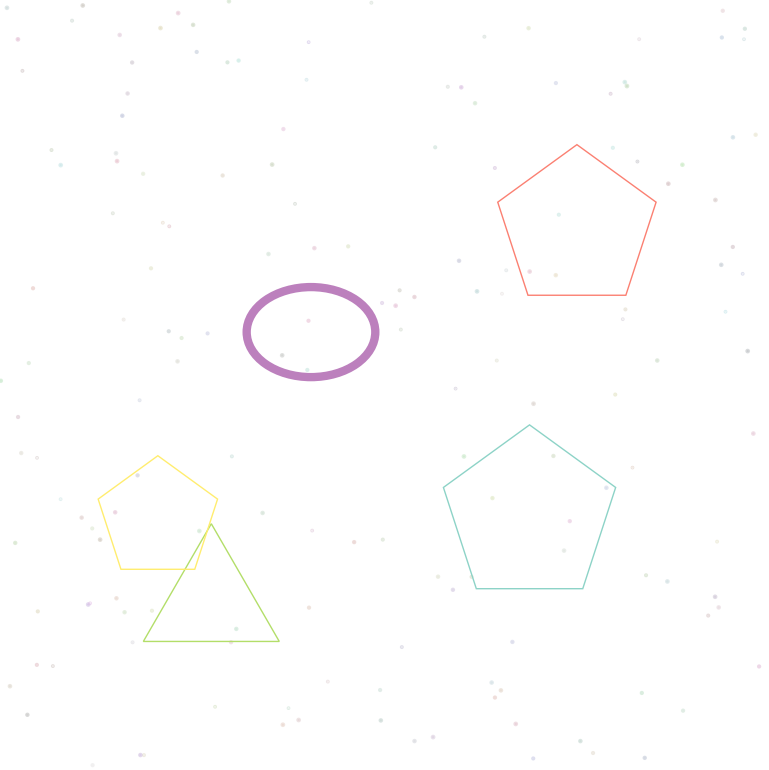[{"shape": "pentagon", "thickness": 0.5, "radius": 0.59, "center": [0.688, 0.331]}, {"shape": "pentagon", "thickness": 0.5, "radius": 0.54, "center": [0.749, 0.704]}, {"shape": "triangle", "thickness": 0.5, "radius": 0.51, "center": [0.274, 0.218]}, {"shape": "oval", "thickness": 3, "radius": 0.42, "center": [0.404, 0.569]}, {"shape": "pentagon", "thickness": 0.5, "radius": 0.41, "center": [0.205, 0.327]}]